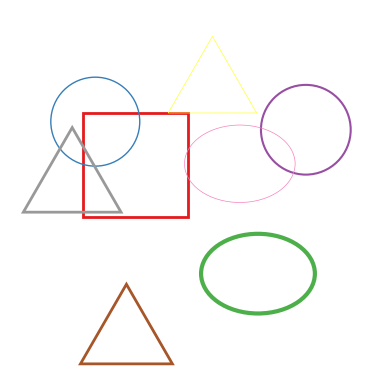[{"shape": "square", "thickness": 2, "radius": 0.68, "center": [0.351, 0.571]}, {"shape": "circle", "thickness": 1, "radius": 0.58, "center": [0.247, 0.684]}, {"shape": "oval", "thickness": 3, "radius": 0.74, "center": [0.67, 0.289]}, {"shape": "circle", "thickness": 1.5, "radius": 0.58, "center": [0.794, 0.663]}, {"shape": "triangle", "thickness": 0.5, "radius": 0.66, "center": [0.552, 0.773]}, {"shape": "triangle", "thickness": 2, "radius": 0.69, "center": [0.328, 0.124]}, {"shape": "oval", "thickness": 0.5, "radius": 0.72, "center": [0.623, 0.575]}, {"shape": "triangle", "thickness": 2, "radius": 0.73, "center": [0.188, 0.522]}]